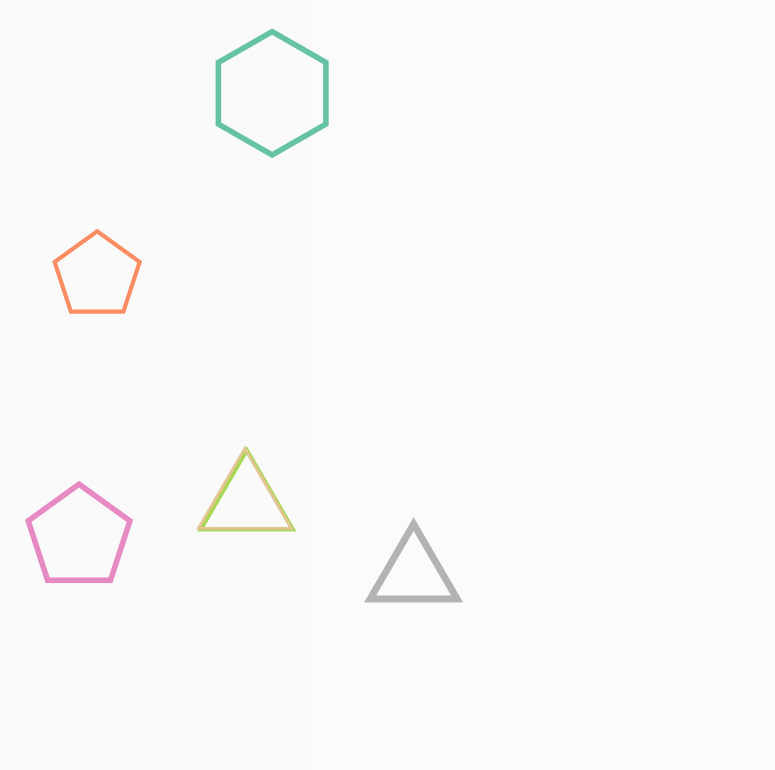[{"shape": "hexagon", "thickness": 2, "radius": 0.4, "center": [0.351, 0.879]}, {"shape": "pentagon", "thickness": 1.5, "radius": 0.29, "center": [0.125, 0.642]}, {"shape": "pentagon", "thickness": 2, "radius": 0.34, "center": [0.102, 0.302]}, {"shape": "triangle", "thickness": 1.5, "radius": 0.34, "center": [0.318, 0.347]}, {"shape": "triangle", "thickness": 1, "radius": 0.35, "center": [0.316, 0.348]}, {"shape": "triangle", "thickness": 2.5, "radius": 0.32, "center": [0.534, 0.255]}]